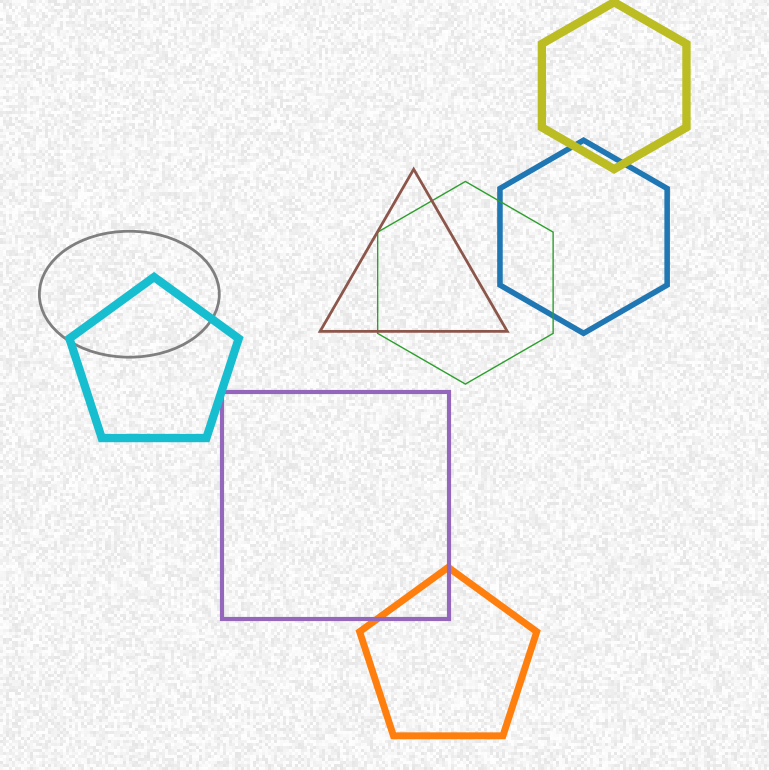[{"shape": "hexagon", "thickness": 2, "radius": 0.63, "center": [0.758, 0.693]}, {"shape": "pentagon", "thickness": 2.5, "radius": 0.6, "center": [0.582, 0.142]}, {"shape": "hexagon", "thickness": 0.5, "radius": 0.66, "center": [0.604, 0.633]}, {"shape": "square", "thickness": 1.5, "radius": 0.74, "center": [0.436, 0.344]}, {"shape": "triangle", "thickness": 1, "radius": 0.7, "center": [0.537, 0.64]}, {"shape": "oval", "thickness": 1, "radius": 0.58, "center": [0.168, 0.618]}, {"shape": "hexagon", "thickness": 3, "radius": 0.54, "center": [0.798, 0.889]}, {"shape": "pentagon", "thickness": 3, "radius": 0.58, "center": [0.2, 0.525]}]